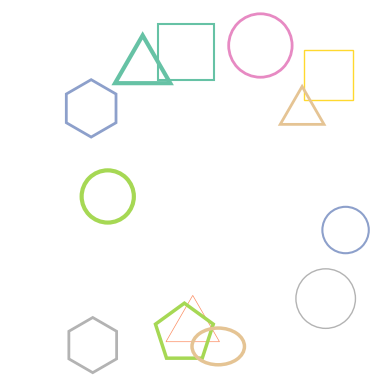[{"shape": "square", "thickness": 1.5, "radius": 0.37, "center": [0.483, 0.866]}, {"shape": "triangle", "thickness": 3, "radius": 0.41, "center": [0.371, 0.825]}, {"shape": "triangle", "thickness": 0.5, "radius": 0.4, "center": [0.501, 0.153]}, {"shape": "hexagon", "thickness": 2, "radius": 0.37, "center": [0.237, 0.719]}, {"shape": "circle", "thickness": 1.5, "radius": 0.3, "center": [0.898, 0.403]}, {"shape": "circle", "thickness": 2, "radius": 0.41, "center": [0.676, 0.882]}, {"shape": "circle", "thickness": 3, "radius": 0.34, "center": [0.28, 0.49]}, {"shape": "pentagon", "thickness": 2.5, "radius": 0.39, "center": [0.479, 0.134]}, {"shape": "square", "thickness": 1, "radius": 0.32, "center": [0.853, 0.806]}, {"shape": "oval", "thickness": 2.5, "radius": 0.34, "center": [0.567, 0.1]}, {"shape": "triangle", "thickness": 2, "radius": 0.33, "center": [0.785, 0.71]}, {"shape": "circle", "thickness": 1, "radius": 0.39, "center": [0.846, 0.224]}, {"shape": "hexagon", "thickness": 2, "radius": 0.36, "center": [0.241, 0.104]}]